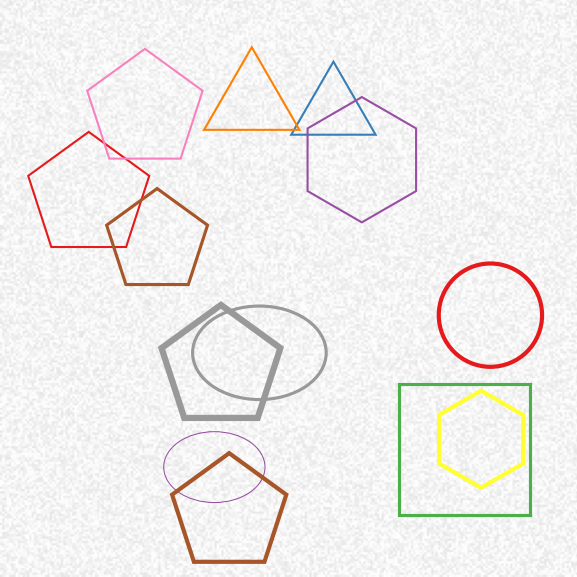[{"shape": "circle", "thickness": 2, "radius": 0.45, "center": [0.849, 0.453]}, {"shape": "pentagon", "thickness": 1, "radius": 0.55, "center": [0.154, 0.661]}, {"shape": "triangle", "thickness": 1, "radius": 0.42, "center": [0.577, 0.808]}, {"shape": "square", "thickness": 1.5, "radius": 0.57, "center": [0.804, 0.221]}, {"shape": "hexagon", "thickness": 1, "radius": 0.54, "center": [0.627, 0.723]}, {"shape": "oval", "thickness": 0.5, "radius": 0.44, "center": [0.371, 0.19]}, {"shape": "triangle", "thickness": 1, "radius": 0.48, "center": [0.436, 0.822]}, {"shape": "hexagon", "thickness": 2, "radius": 0.42, "center": [0.833, 0.239]}, {"shape": "pentagon", "thickness": 1.5, "radius": 0.46, "center": [0.272, 0.581]}, {"shape": "pentagon", "thickness": 2, "radius": 0.52, "center": [0.397, 0.11]}, {"shape": "pentagon", "thickness": 1, "radius": 0.53, "center": [0.251, 0.809]}, {"shape": "oval", "thickness": 1.5, "radius": 0.58, "center": [0.449, 0.388]}, {"shape": "pentagon", "thickness": 3, "radius": 0.54, "center": [0.383, 0.363]}]